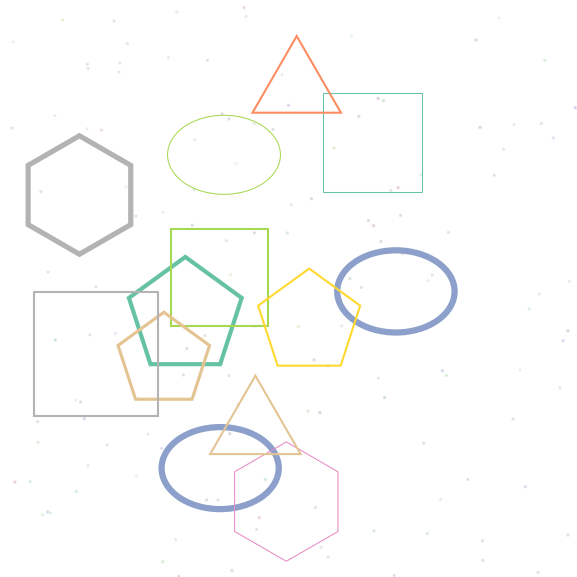[{"shape": "square", "thickness": 0.5, "radius": 0.43, "center": [0.645, 0.752]}, {"shape": "pentagon", "thickness": 2, "radius": 0.51, "center": [0.321, 0.452]}, {"shape": "triangle", "thickness": 1, "radius": 0.44, "center": [0.514, 0.848]}, {"shape": "oval", "thickness": 3, "radius": 0.51, "center": [0.686, 0.495]}, {"shape": "oval", "thickness": 3, "radius": 0.51, "center": [0.381, 0.189]}, {"shape": "hexagon", "thickness": 0.5, "radius": 0.52, "center": [0.496, 0.131]}, {"shape": "square", "thickness": 1, "radius": 0.42, "center": [0.38, 0.518]}, {"shape": "oval", "thickness": 0.5, "radius": 0.49, "center": [0.388, 0.731]}, {"shape": "pentagon", "thickness": 1, "radius": 0.46, "center": [0.535, 0.441]}, {"shape": "pentagon", "thickness": 1.5, "radius": 0.42, "center": [0.284, 0.375]}, {"shape": "triangle", "thickness": 1, "radius": 0.45, "center": [0.442, 0.258]}, {"shape": "square", "thickness": 1, "radius": 0.54, "center": [0.166, 0.386]}, {"shape": "hexagon", "thickness": 2.5, "radius": 0.51, "center": [0.138, 0.661]}]